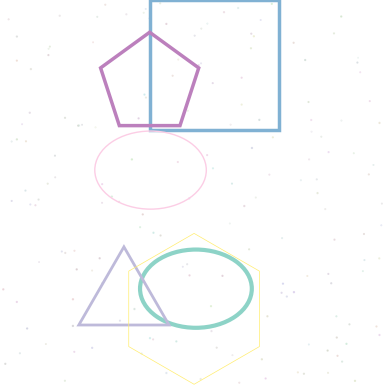[{"shape": "oval", "thickness": 3, "radius": 0.73, "center": [0.509, 0.25]}, {"shape": "triangle", "thickness": 2, "radius": 0.68, "center": [0.322, 0.223]}, {"shape": "square", "thickness": 2.5, "radius": 0.84, "center": [0.557, 0.831]}, {"shape": "oval", "thickness": 1, "radius": 0.72, "center": [0.391, 0.558]}, {"shape": "pentagon", "thickness": 2.5, "radius": 0.67, "center": [0.389, 0.782]}, {"shape": "hexagon", "thickness": 0.5, "radius": 0.98, "center": [0.504, 0.198]}]